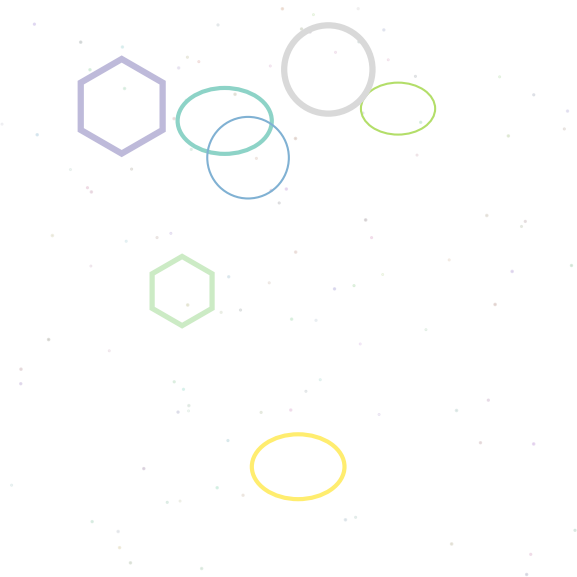[{"shape": "oval", "thickness": 2, "radius": 0.41, "center": [0.389, 0.79]}, {"shape": "hexagon", "thickness": 3, "radius": 0.41, "center": [0.211, 0.815]}, {"shape": "circle", "thickness": 1, "radius": 0.35, "center": [0.43, 0.726]}, {"shape": "oval", "thickness": 1, "radius": 0.32, "center": [0.689, 0.811]}, {"shape": "circle", "thickness": 3, "radius": 0.38, "center": [0.569, 0.879]}, {"shape": "hexagon", "thickness": 2.5, "radius": 0.3, "center": [0.315, 0.495]}, {"shape": "oval", "thickness": 2, "radius": 0.4, "center": [0.516, 0.191]}]